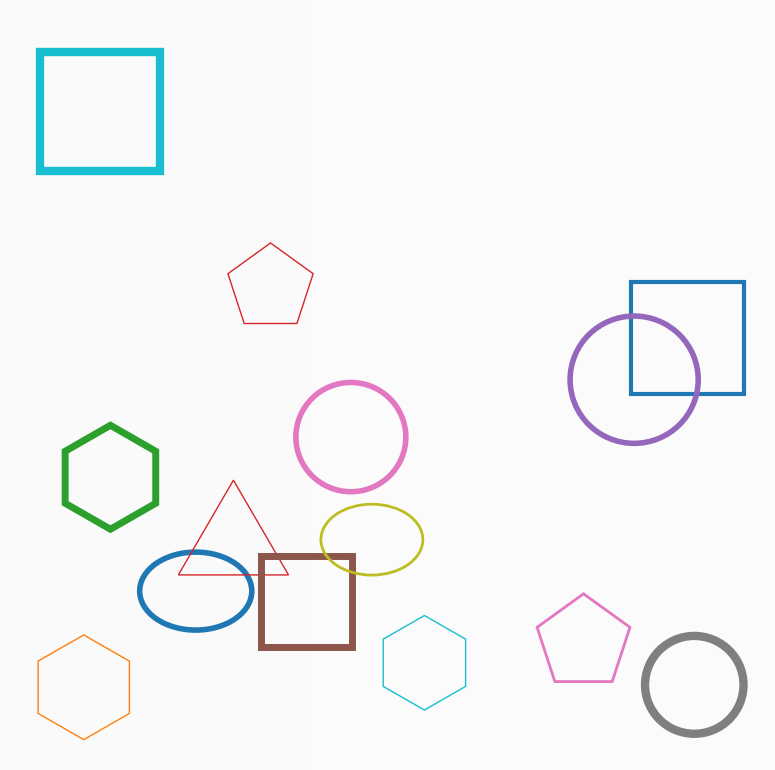[{"shape": "oval", "thickness": 2, "radius": 0.36, "center": [0.253, 0.232]}, {"shape": "square", "thickness": 1.5, "radius": 0.36, "center": [0.887, 0.561]}, {"shape": "hexagon", "thickness": 0.5, "radius": 0.34, "center": [0.108, 0.107]}, {"shape": "hexagon", "thickness": 2.5, "radius": 0.34, "center": [0.143, 0.38]}, {"shape": "pentagon", "thickness": 0.5, "radius": 0.29, "center": [0.349, 0.627]}, {"shape": "triangle", "thickness": 0.5, "radius": 0.41, "center": [0.301, 0.294]}, {"shape": "circle", "thickness": 2, "radius": 0.41, "center": [0.818, 0.507]}, {"shape": "square", "thickness": 2.5, "radius": 0.3, "center": [0.396, 0.219]}, {"shape": "pentagon", "thickness": 1, "radius": 0.31, "center": [0.753, 0.166]}, {"shape": "circle", "thickness": 2, "radius": 0.35, "center": [0.453, 0.432]}, {"shape": "circle", "thickness": 3, "radius": 0.32, "center": [0.896, 0.111]}, {"shape": "oval", "thickness": 1, "radius": 0.33, "center": [0.48, 0.299]}, {"shape": "hexagon", "thickness": 0.5, "radius": 0.31, "center": [0.548, 0.139]}, {"shape": "square", "thickness": 3, "radius": 0.38, "center": [0.129, 0.855]}]